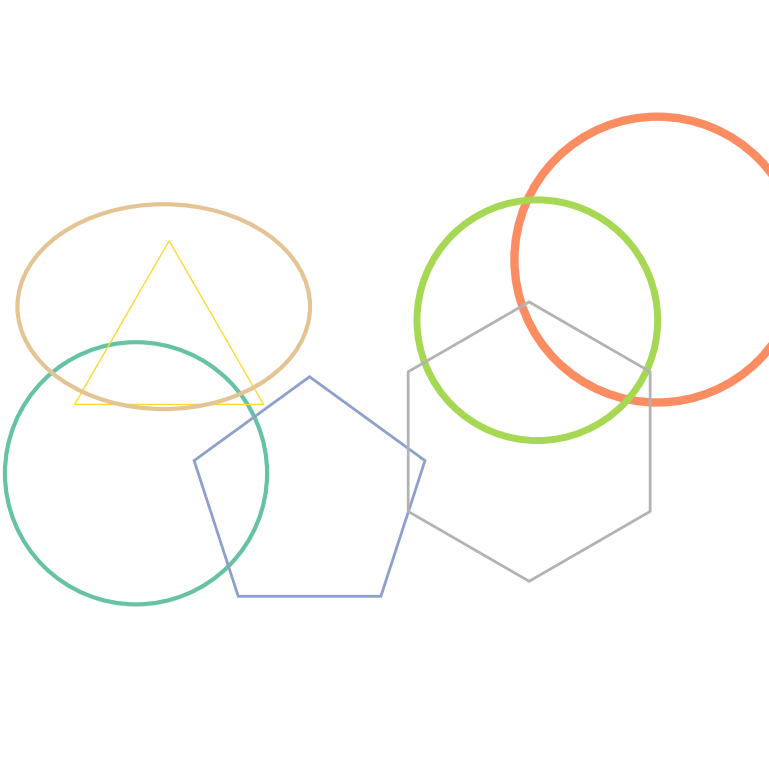[{"shape": "circle", "thickness": 1.5, "radius": 0.85, "center": [0.177, 0.385]}, {"shape": "circle", "thickness": 3, "radius": 0.93, "center": [0.854, 0.663]}, {"shape": "pentagon", "thickness": 1, "radius": 0.79, "center": [0.402, 0.353]}, {"shape": "circle", "thickness": 2.5, "radius": 0.78, "center": [0.698, 0.584]}, {"shape": "triangle", "thickness": 0.5, "radius": 0.71, "center": [0.22, 0.546]}, {"shape": "oval", "thickness": 1.5, "radius": 0.95, "center": [0.213, 0.602]}, {"shape": "hexagon", "thickness": 1, "radius": 0.91, "center": [0.687, 0.426]}]